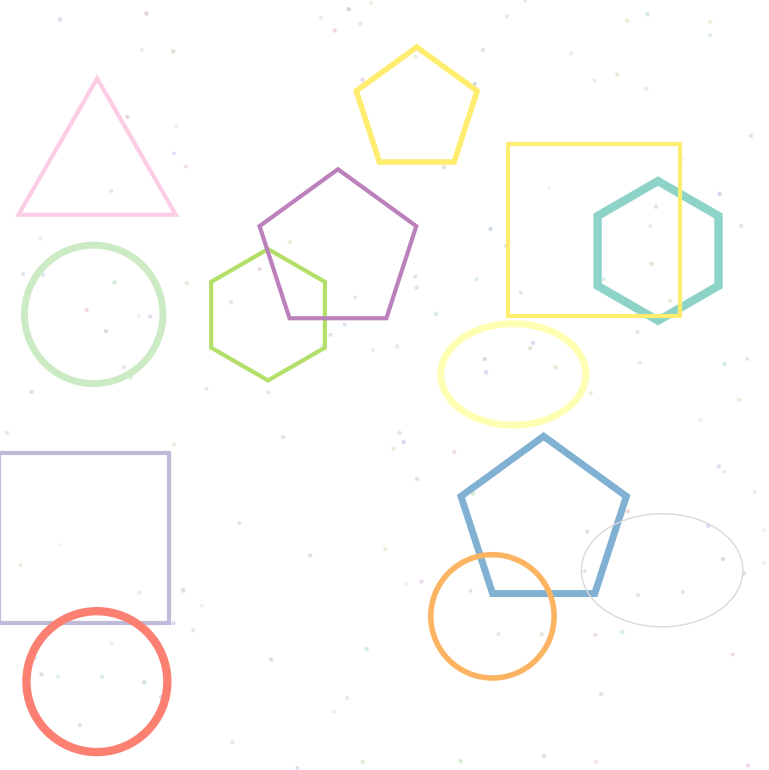[{"shape": "hexagon", "thickness": 3, "radius": 0.45, "center": [0.855, 0.674]}, {"shape": "oval", "thickness": 2.5, "radius": 0.47, "center": [0.667, 0.514]}, {"shape": "square", "thickness": 1.5, "radius": 0.55, "center": [0.109, 0.301]}, {"shape": "circle", "thickness": 3, "radius": 0.46, "center": [0.126, 0.115]}, {"shape": "pentagon", "thickness": 2.5, "radius": 0.56, "center": [0.706, 0.321]}, {"shape": "circle", "thickness": 2, "radius": 0.4, "center": [0.64, 0.2]}, {"shape": "hexagon", "thickness": 1.5, "radius": 0.43, "center": [0.348, 0.591]}, {"shape": "triangle", "thickness": 1.5, "radius": 0.59, "center": [0.126, 0.78]}, {"shape": "oval", "thickness": 0.5, "radius": 0.52, "center": [0.86, 0.259]}, {"shape": "pentagon", "thickness": 1.5, "radius": 0.53, "center": [0.439, 0.673]}, {"shape": "circle", "thickness": 2.5, "radius": 0.45, "center": [0.122, 0.592]}, {"shape": "pentagon", "thickness": 2, "radius": 0.41, "center": [0.541, 0.856]}, {"shape": "square", "thickness": 1.5, "radius": 0.56, "center": [0.771, 0.701]}]